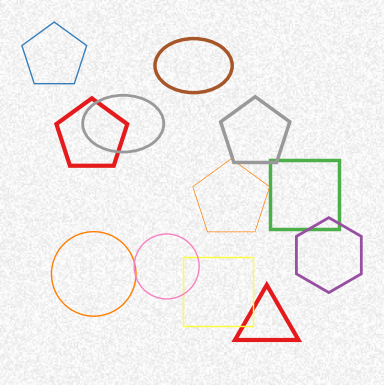[{"shape": "pentagon", "thickness": 3, "radius": 0.48, "center": [0.239, 0.648]}, {"shape": "triangle", "thickness": 3, "radius": 0.48, "center": [0.693, 0.165]}, {"shape": "pentagon", "thickness": 1, "radius": 0.44, "center": [0.141, 0.854]}, {"shape": "square", "thickness": 2.5, "radius": 0.45, "center": [0.79, 0.495]}, {"shape": "hexagon", "thickness": 2, "radius": 0.49, "center": [0.854, 0.337]}, {"shape": "pentagon", "thickness": 0.5, "radius": 0.52, "center": [0.601, 0.483]}, {"shape": "circle", "thickness": 1, "radius": 0.55, "center": [0.243, 0.289]}, {"shape": "square", "thickness": 1, "radius": 0.45, "center": [0.566, 0.243]}, {"shape": "oval", "thickness": 2.5, "radius": 0.5, "center": [0.503, 0.83]}, {"shape": "circle", "thickness": 1, "radius": 0.42, "center": [0.433, 0.308]}, {"shape": "pentagon", "thickness": 2.5, "radius": 0.47, "center": [0.663, 0.654]}, {"shape": "oval", "thickness": 2, "radius": 0.53, "center": [0.32, 0.679]}]